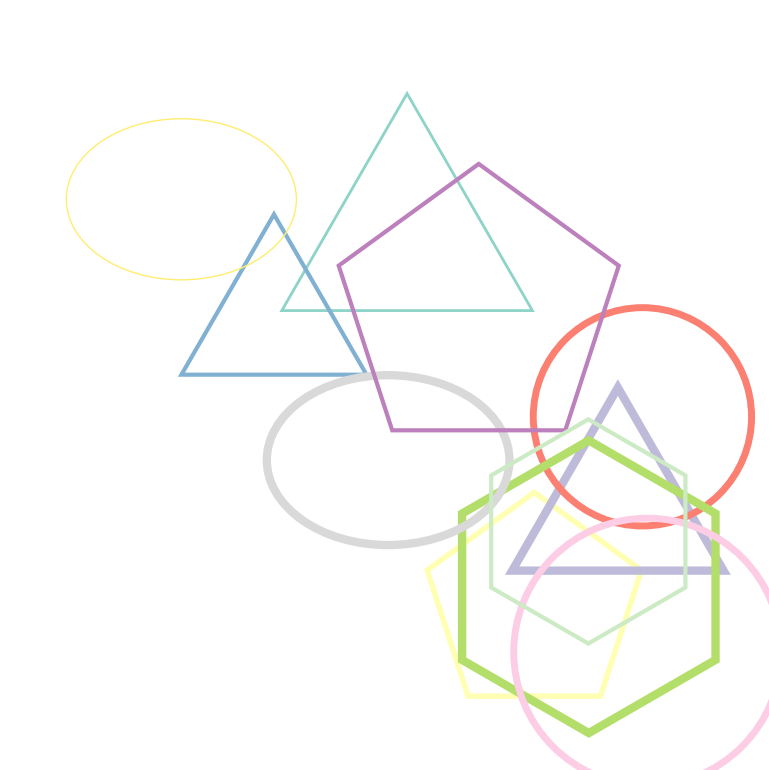[{"shape": "triangle", "thickness": 1, "radius": 0.94, "center": [0.529, 0.691]}, {"shape": "pentagon", "thickness": 2, "radius": 0.73, "center": [0.694, 0.214]}, {"shape": "triangle", "thickness": 3, "radius": 0.79, "center": [0.802, 0.338]}, {"shape": "circle", "thickness": 2.5, "radius": 0.71, "center": [0.834, 0.459]}, {"shape": "triangle", "thickness": 1.5, "radius": 0.69, "center": [0.356, 0.583]}, {"shape": "hexagon", "thickness": 3, "radius": 0.95, "center": [0.765, 0.238]}, {"shape": "circle", "thickness": 2.5, "radius": 0.87, "center": [0.841, 0.153]}, {"shape": "oval", "thickness": 3, "radius": 0.79, "center": [0.504, 0.402]}, {"shape": "pentagon", "thickness": 1.5, "radius": 0.96, "center": [0.622, 0.596]}, {"shape": "hexagon", "thickness": 1.5, "radius": 0.73, "center": [0.764, 0.31]}, {"shape": "oval", "thickness": 0.5, "radius": 0.75, "center": [0.236, 0.741]}]